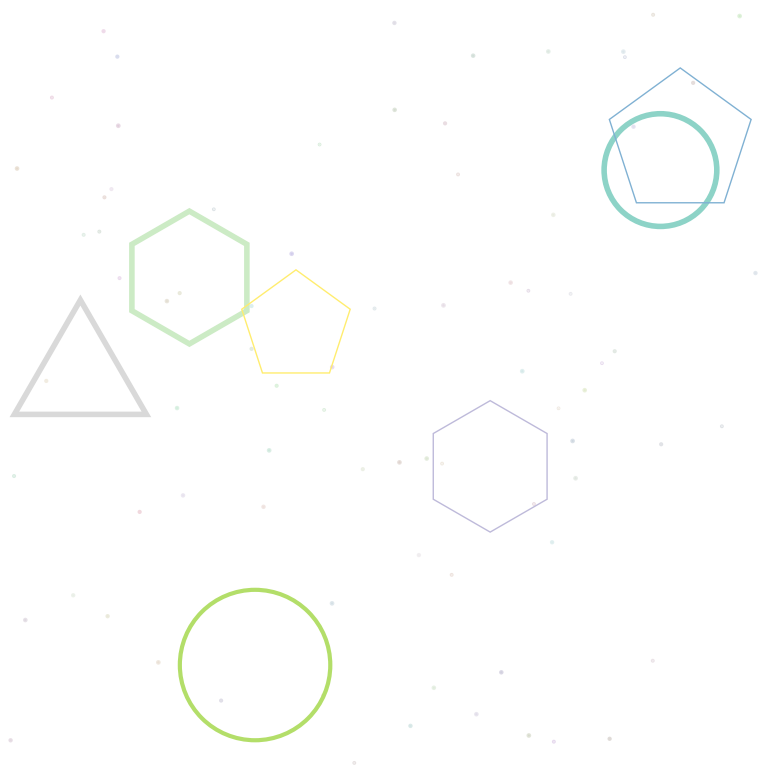[{"shape": "circle", "thickness": 2, "radius": 0.37, "center": [0.858, 0.779]}, {"shape": "hexagon", "thickness": 0.5, "radius": 0.43, "center": [0.637, 0.394]}, {"shape": "pentagon", "thickness": 0.5, "radius": 0.48, "center": [0.883, 0.815]}, {"shape": "circle", "thickness": 1.5, "radius": 0.49, "center": [0.331, 0.136]}, {"shape": "triangle", "thickness": 2, "radius": 0.5, "center": [0.104, 0.511]}, {"shape": "hexagon", "thickness": 2, "radius": 0.43, "center": [0.246, 0.64]}, {"shape": "pentagon", "thickness": 0.5, "radius": 0.37, "center": [0.384, 0.576]}]